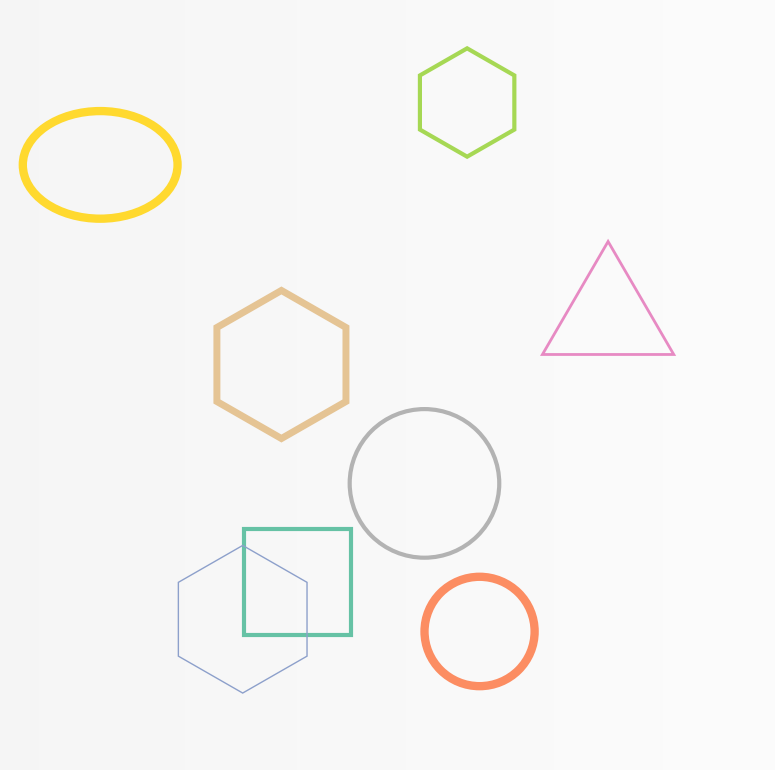[{"shape": "square", "thickness": 1.5, "radius": 0.35, "center": [0.384, 0.244]}, {"shape": "circle", "thickness": 3, "radius": 0.36, "center": [0.619, 0.18]}, {"shape": "hexagon", "thickness": 0.5, "radius": 0.48, "center": [0.313, 0.196]}, {"shape": "triangle", "thickness": 1, "radius": 0.49, "center": [0.785, 0.589]}, {"shape": "hexagon", "thickness": 1.5, "radius": 0.35, "center": [0.603, 0.867]}, {"shape": "oval", "thickness": 3, "radius": 0.5, "center": [0.129, 0.786]}, {"shape": "hexagon", "thickness": 2.5, "radius": 0.48, "center": [0.363, 0.527]}, {"shape": "circle", "thickness": 1.5, "radius": 0.48, "center": [0.548, 0.372]}]